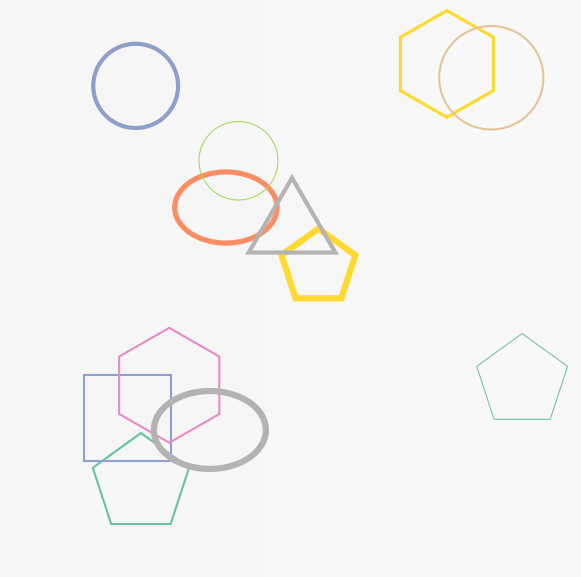[{"shape": "pentagon", "thickness": 0.5, "radius": 0.41, "center": [0.898, 0.339]}, {"shape": "pentagon", "thickness": 1, "radius": 0.44, "center": [0.242, 0.162]}, {"shape": "oval", "thickness": 2.5, "radius": 0.44, "center": [0.389, 0.64]}, {"shape": "square", "thickness": 1, "radius": 0.37, "center": [0.219, 0.275]}, {"shape": "circle", "thickness": 2, "radius": 0.36, "center": [0.233, 0.85]}, {"shape": "hexagon", "thickness": 1, "radius": 0.5, "center": [0.291, 0.332]}, {"shape": "circle", "thickness": 0.5, "radius": 0.34, "center": [0.41, 0.721]}, {"shape": "pentagon", "thickness": 3, "radius": 0.33, "center": [0.548, 0.537]}, {"shape": "hexagon", "thickness": 1.5, "radius": 0.46, "center": [0.769, 0.888]}, {"shape": "circle", "thickness": 1, "radius": 0.45, "center": [0.845, 0.865]}, {"shape": "triangle", "thickness": 2, "radius": 0.43, "center": [0.502, 0.605]}, {"shape": "oval", "thickness": 3, "radius": 0.48, "center": [0.361, 0.255]}]